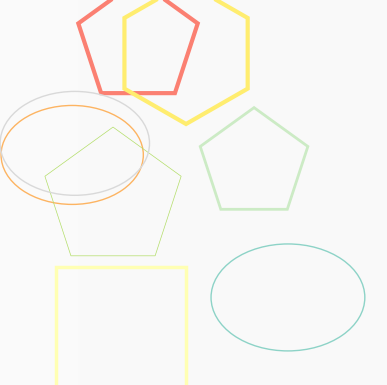[{"shape": "oval", "thickness": 1, "radius": 0.99, "center": [0.743, 0.227]}, {"shape": "square", "thickness": 2.5, "radius": 0.84, "center": [0.312, 0.139]}, {"shape": "pentagon", "thickness": 3, "radius": 0.81, "center": [0.356, 0.889]}, {"shape": "oval", "thickness": 1, "radius": 0.92, "center": [0.186, 0.598]}, {"shape": "pentagon", "thickness": 0.5, "radius": 0.92, "center": [0.292, 0.485]}, {"shape": "oval", "thickness": 1, "radius": 0.96, "center": [0.193, 0.628]}, {"shape": "pentagon", "thickness": 2, "radius": 0.73, "center": [0.656, 0.574]}, {"shape": "hexagon", "thickness": 3, "radius": 0.92, "center": [0.48, 0.862]}]